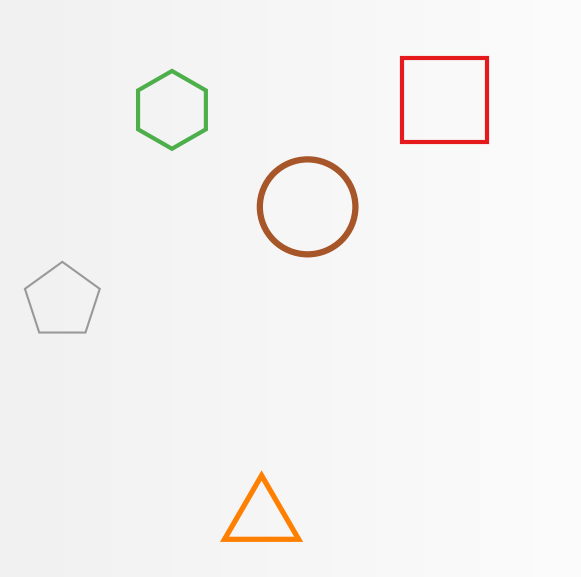[{"shape": "square", "thickness": 2, "radius": 0.37, "center": [0.764, 0.826]}, {"shape": "hexagon", "thickness": 2, "radius": 0.34, "center": [0.296, 0.809]}, {"shape": "triangle", "thickness": 2.5, "radius": 0.37, "center": [0.45, 0.102]}, {"shape": "circle", "thickness": 3, "radius": 0.41, "center": [0.529, 0.641]}, {"shape": "pentagon", "thickness": 1, "radius": 0.34, "center": [0.107, 0.478]}]